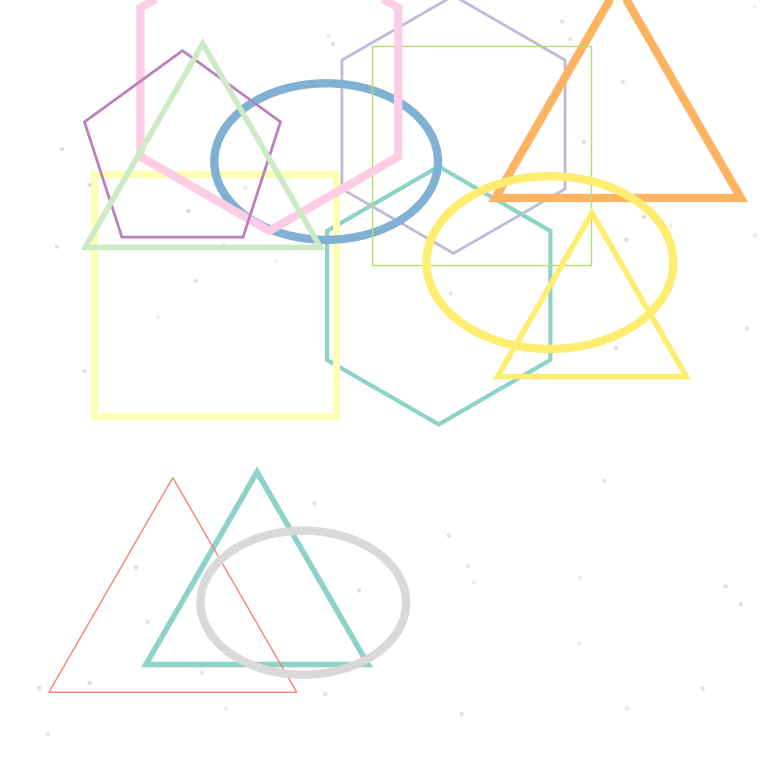[{"shape": "hexagon", "thickness": 1.5, "radius": 0.84, "center": [0.57, 0.616]}, {"shape": "triangle", "thickness": 2, "radius": 0.83, "center": [0.334, 0.22]}, {"shape": "square", "thickness": 2.5, "radius": 0.79, "center": [0.279, 0.617]}, {"shape": "hexagon", "thickness": 1, "radius": 0.84, "center": [0.589, 0.838]}, {"shape": "triangle", "thickness": 0.5, "radius": 0.93, "center": [0.224, 0.194]}, {"shape": "oval", "thickness": 3, "radius": 0.73, "center": [0.424, 0.79]}, {"shape": "triangle", "thickness": 3, "radius": 0.92, "center": [0.803, 0.835]}, {"shape": "square", "thickness": 0.5, "radius": 0.71, "center": [0.626, 0.798]}, {"shape": "hexagon", "thickness": 3, "radius": 0.97, "center": [0.35, 0.893]}, {"shape": "oval", "thickness": 3, "radius": 0.67, "center": [0.394, 0.217]}, {"shape": "pentagon", "thickness": 1, "radius": 0.67, "center": [0.237, 0.8]}, {"shape": "triangle", "thickness": 2, "radius": 0.88, "center": [0.263, 0.767]}, {"shape": "oval", "thickness": 3, "radius": 0.8, "center": [0.714, 0.659]}, {"shape": "triangle", "thickness": 2, "radius": 0.71, "center": [0.769, 0.582]}]